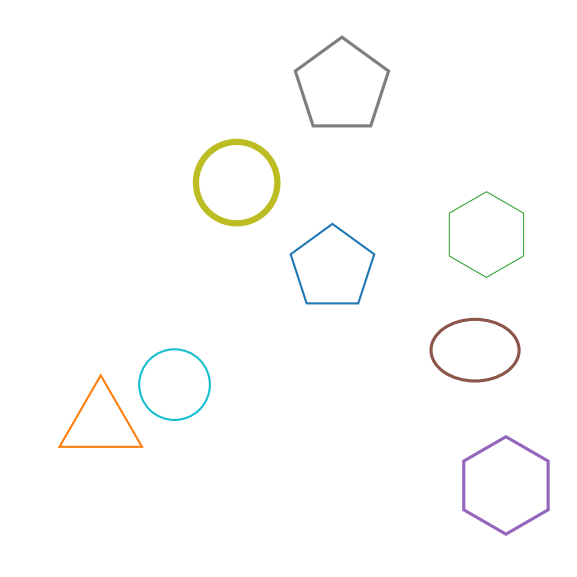[{"shape": "pentagon", "thickness": 1, "radius": 0.38, "center": [0.576, 0.535]}, {"shape": "triangle", "thickness": 1, "radius": 0.41, "center": [0.174, 0.267]}, {"shape": "hexagon", "thickness": 0.5, "radius": 0.37, "center": [0.842, 0.593]}, {"shape": "hexagon", "thickness": 1.5, "radius": 0.42, "center": [0.876, 0.159]}, {"shape": "oval", "thickness": 1.5, "radius": 0.38, "center": [0.823, 0.393]}, {"shape": "pentagon", "thickness": 1.5, "radius": 0.42, "center": [0.592, 0.85]}, {"shape": "circle", "thickness": 3, "radius": 0.35, "center": [0.41, 0.683]}, {"shape": "circle", "thickness": 1, "radius": 0.31, "center": [0.302, 0.333]}]